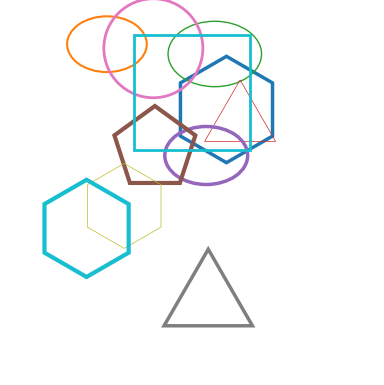[{"shape": "hexagon", "thickness": 2.5, "radius": 0.69, "center": [0.588, 0.716]}, {"shape": "oval", "thickness": 1.5, "radius": 0.52, "center": [0.278, 0.885]}, {"shape": "oval", "thickness": 1, "radius": 0.61, "center": [0.558, 0.86]}, {"shape": "triangle", "thickness": 0.5, "radius": 0.53, "center": [0.624, 0.686]}, {"shape": "oval", "thickness": 2.5, "radius": 0.54, "center": [0.536, 0.596]}, {"shape": "pentagon", "thickness": 3, "radius": 0.55, "center": [0.402, 0.614]}, {"shape": "circle", "thickness": 2, "radius": 0.64, "center": [0.398, 0.875]}, {"shape": "triangle", "thickness": 2.5, "radius": 0.66, "center": [0.541, 0.22]}, {"shape": "hexagon", "thickness": 0.5, "radius": 0.55, "center": [0.323, 0.465]}, {"shape": "square", "thickness": 2, "radius": 0.75, "center": [0.499, 0.759]}, {"shape": "hexagon", "thickness": 3, "radius": 0.63, "center": [0.225, 0.407]}]